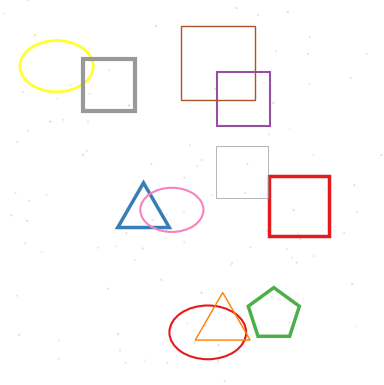[{"shape": "oval", "thickness": 1.5, "radius": 0.5, "center": [0.54, 0.137]}, {"shape": "square", "thickness": 2.5, "radius": 0.39, "center": [0.777, 0.465]}, {"shape": "triangle", "thickness": 2.5, "radius": 0.39, "center": [0.373, 0.448]}, {"shape": "pentagon", "thickness": 2.5, "radius": 0.35, "center": [0.711, 0.183]}, {"shape": "square", "thickness": 1.5, "radius": 0.35, "center": [0.632, 0.743]}, {"shape": "triangle", "thickness": 1, "radius": 0.41, "center": [0.578, 0.158]}, {"shape": "oval", "thickness": 2, "radius": 0.48, "center": [0.147, 0.828]}, {"shape": "square", "thickness": 1, "radius": 0.48, "center": [0.567, 0.837]}, {"shape": "oval", "thickness": 1.5, "radius": 0.41, "center": [0.446, 0.455]}, {"shape": "square", "thickness": 3, "radius": 0.34, "center": [0.284, 0.779]}, {"shape": "square", "thickness": 0.5, "radius": 0.34, "center": [0.628, 0.554]}]